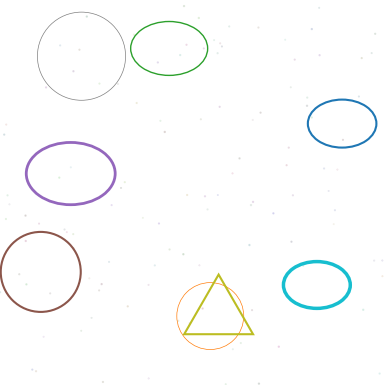[{"shape": "oval", "thickness": 1.5, "radius": 0.45, "center": [0.889, 0.679]}, {"shape": "circle", "thickness": 0.5, "radius": 0.43, "center": [0.546, 0.179]}, {"shape": "oval", "thickness": 1, "radius": 0.5, "center": [0.439, 0.874]}, {"shape": "oval", "thickness": 2, "radius": 0.58, "center": [0.184, 0.549]}, {"shape": "circle", "thickness": 1.5, "radius": 0.52, "center": [0.106, 0.294]}, {"shape": "circle", "thickness": 0.5, "radius": 0.57, "center": [0.212, 0.854]}, {"shape": "triangle", "thickness": 1.5, "radius": 0.52, "center": [0.568, 0.184]}, {"shape": "oval", "thickness": 2.5, "radius": 0.43, "center": [0.823, 0.26]}]